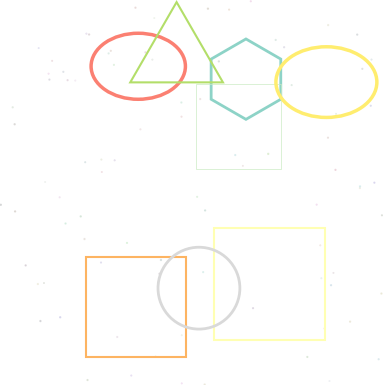[{"shape": "hexagon", "thickness": 2, "radius": 0.52, "center": [0.639, 0.794]}, {"shape": "square", "thickness": 1.5, "radius": 0.72, "center": [0.7, 0.262]}, {"shape": "oval", "thickness": 2.5, "radius": 0.61, "center": [0.359, 0.828]}, {"shape": "square", "thickness": 1.5, "radius": 0.65, "center": [0.352, 0.202]}, {"shape": "triangle", "thickness": 1.5, "radius": 0.69, "center": [0.459, 0.856]}, {"shape": "circle", "thickness": 2, "radius": 0.53, "center": [0.517, 0.252]}, {"shape": "square", "thickness": 0.5, "radius": 0.55, "center": [0.619, 0.671]}, {"shape": "oval", "thickness": 2.5, "radius": 0.66, "center": [0.848, 0.787]}]